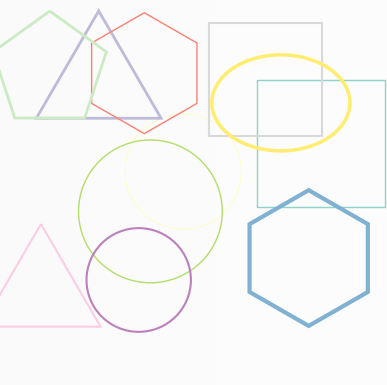[{"shape": "square", "thickness": 1, "radius": 0.83, "center": [0.829, 0.627]}, {"shape": "circle", "thickness": 0.5, "radius": 0.75, "center": [0.473, 0.554]}, {"shape": "triangle", "thickness": 2, "radius": 0.93, "center": [0.255, 0.786]}, {"shape": "hexagon", "thickness": 1, "radius": 0.78, "center": [0.372, 0.81]}, {"shape": "hexagon", "thickness": 3, "radius": 0.88, "center": [0.797, 0.33]}, {"shape": "circle", "thickness": 1, "radius": 0.93, "center": [0.388, 0.451]}, {"shape": "triangle", "thickness": 1.5, "radius": 0.89, "center": [0.106, 0.24]}, {"shape": "square", "thickness": 1.5, "radius": 0.73, "center": [0.685, 0.794]}, {"shape": "circle", "thickness": 1.5, "radius": 0.67, "center": [0.358, 0.273]}, {"shape": "pentagon", "thickness": 2, "radius": 0.77, "center": [0.128, 0.818]}, {"shape": "oval", "thickness": 2.5, "radius": 0.89, "center": [0.725, 0.733]}]